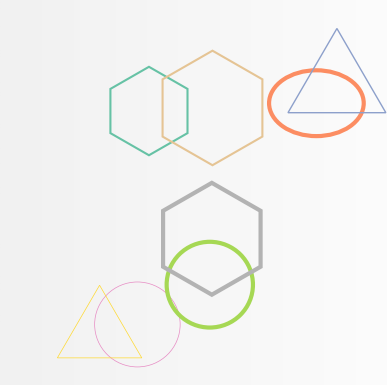[{"shape": "hexagon", "thickness": 1.5, "radius": 0.57, "center": [0.384, 0.712]}, {"shape": "oval", "thickness": 3, "radius": 0.61, "center": [0.817, 0.732]}, {"shape": "triangle", "thickness": 1, "radius": 0.73, "center": [0.869, 0.78]}, {"shape": "circle", "thickness": 0.5, "radius": 0.55, "center": [0.355, 0.157]}, {"shape": "circle", "thickness": 3, "radius": 0.56, "center": [0.541, 0.261]}, {"shape": "triangle", "thickness": 0.5, "radius": 0.63, "center": [0.257, 0.133]}, {"shape": "hexagon", "thickness": 1.5, "radius": 0.74, "center": [0.548, 0.72]}, {"shape": "hexagon", "thickness": 3, "radius": 0.73, "center": [0.547, 0.38]}]